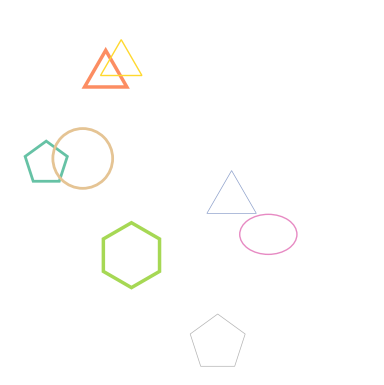[{"shape": "pentagon", "thickness": 2, "radius": 0.29, "center": [0.12, 0.576]}, {"shape": "triangle", "thickness": 2.5, "radius": 0.32, "center": [0.275, 0.806]}, {"shape": "triangle", "thickness": 0.5, "radius": 0.37, "center": [0.602, 0.483]}, {"shape": "oval", "thickness": 1, "radius": 0.37, "center": [0.697, 0.391]}, {"shape": "hexagon", "thickness": 2.5, "radius": 0.42, "center": [0.341, 0.337]}, {"shape": "triangle", "thickness": 1, "radius": 0.31, "center": [0.315, 0.835]}, {"shape": "circle", "thickness": 2, "radius": 0.39, "center": [0.215, 0.588]}, {"shape": "pentagon", "thickness": 0.5, "radius": 0.38, "center": [0.565, 0.109]}]